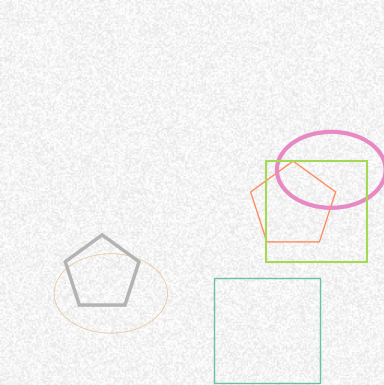[{"shape": "square", "thickness": 1, "radius": 0.68, "center": [0.693, 0.141]}, {"shape": "pentagon", "thickness": 1, "radius": 0.58, "center": [0.761, 0.466]}, {"shape": "oval", "thickness": 3, "radius": 0.71, "center": [0.86, 0.559]}, {"shape": "square", "thickness": 1.5, "radius": 0.66, "center": [0.823, 0.451]}, {"shape": "oval", "thickness": 0.5, "radius": 0.74, "center": [0.288, 0.238]}, {"shape": "pentagon", "thickness": 2.5, "radius": 0.5, "center": [0.265, 0.289]}]